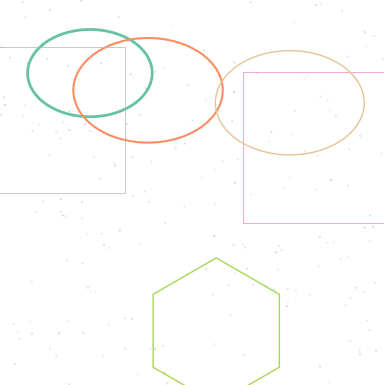[{"shape": "oval", "thickness": 2, "radius": 0.81, "center": [0.234, 0.81]}, {"shape": "oval", "thickness": 1.5, "radius": 0.97, "center": [0.385, 0.765]}, {"shape": "square", "thickness": 0.5, "radius": 0.99, "center": [0.829, 0.617]}, {"shape": "hexagon", "thickness": 1, "radius": 0.95, "center": [0.562, 0.141]}, {"shape": "oval", "thickness": 1, "radius": 0.97, "center": [0.753, 0.733]}, {"shape": "square", "thickness": 0.5, "radius": 0.95, "center": [0.134, 0.688]}]